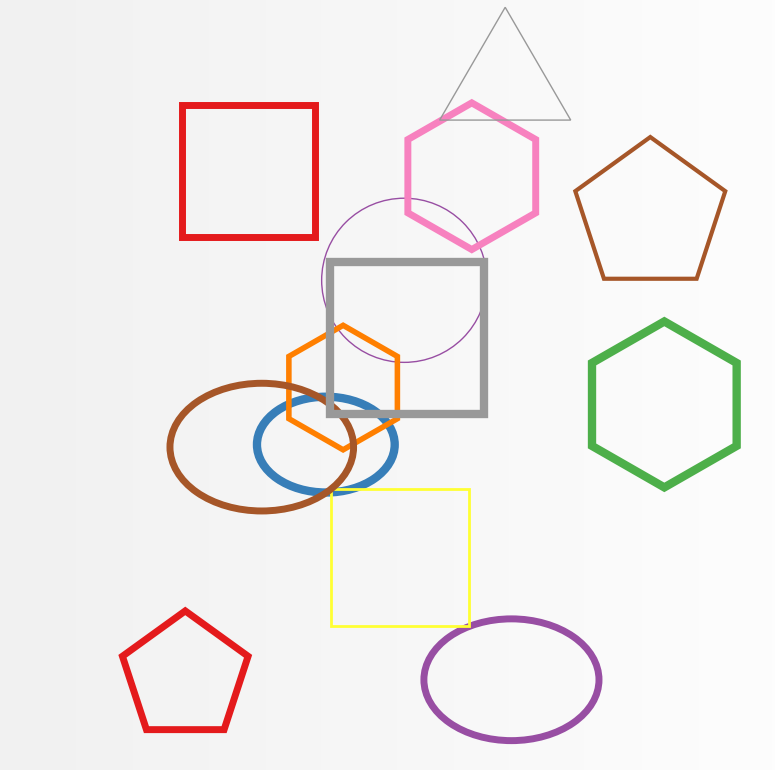[{"shape": "square", "thickness": 2.5, "radius": 0.43, "center": [0.32, 0.778]}, {"shape": "pentagon", "thickness": 2.5, "radius": 0.43, "center": [0.239, 0.121]}, {"shape": "oval", "thickness": 3, "radius": 0.44, "center": [0.42, 0.423]}, {"shape": "hexagon", "thickness": 3, "radius": 0.54, "center": [0.857, 0.475]}, {"shape": "oval", "thickness": 2.5, "radius": 0.56, "center": [0.66, 0.117]}, {"shape": "circle", "thickness": 0.5, "radius": 0.53, "center": [0.522, 0.636]}, {"shape": "hexagon", "thickness": 2, "radius": 0.4, "center": [0.443, 0.497]}, {"shape": "square", "thickness": 1, "radius": 0.44, "center": [0.516, 0.276]}, {"shape": "pentagon", "thickness": 1.5, "radius": 0.51, "center": [0.839, 0.72]}, {"shape": "oval", "thickness": 2.5, "radius": 0.59, "center": [0.338, 0.419]}, {"shape": "hexagon", "thickness": 2.5, "radius": 0.48, "center": [0.609, 0.771]}, {"shape": "triangle", "thickness": 0.5, "radius": 0.49, "center": [0.652, 0.893]}, {"shape": "square", "thickness": 3, "radius": 0.49, "center": [0.525, 0.561]}]